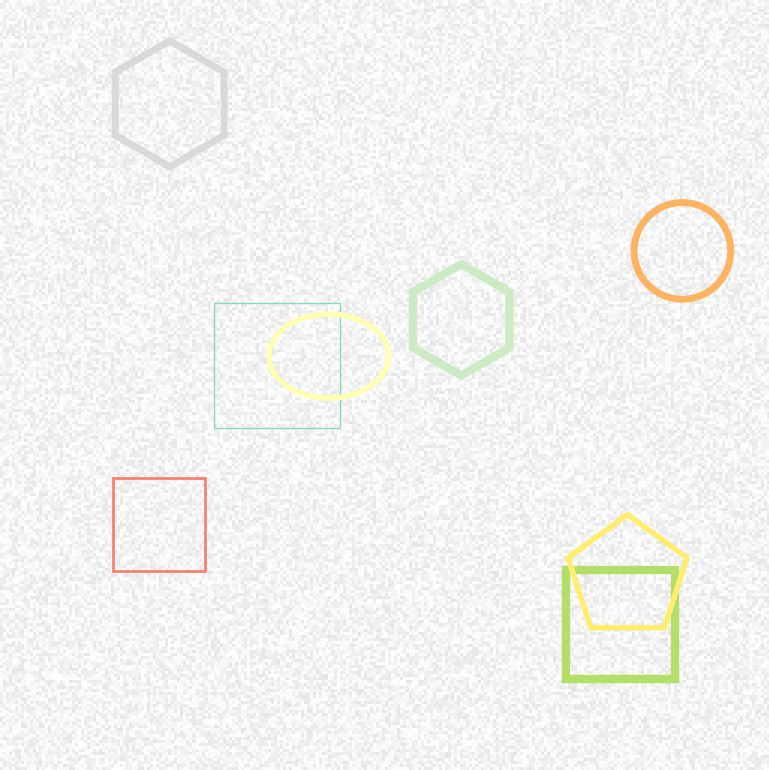[{"shape": "square", "thickness": 0.5, "radius": 0.41, "center": [0.36, 0.525]}, {"shape": "oval", "thickness": 2, "radius": 0.39, "center": [0.427, 0.538]}, {"shape": "square", "thickness": 1, "radius": 0.3, "center": [0.206, 0.319]}, {"shape": "circle", "thickness": 2.5, "radius": 0.31, "center": [0.886, 0.674]}, {"shape": "square", "thickness": 3, "radius": 0.35, "center": [0.806, 0.188]}, {"shape": "hexagon", "thickness": 2.5, "radius": 0.41, "center": [0.22, 0.865]}, {"shape": "hexagon", "thickness": 3, "radius": 0.36, "center": [0.599, 0.585]}, {"shape": "pentagon", "thickness": 2, "radius": 0.41, "center": [0.815, 0.251]}]